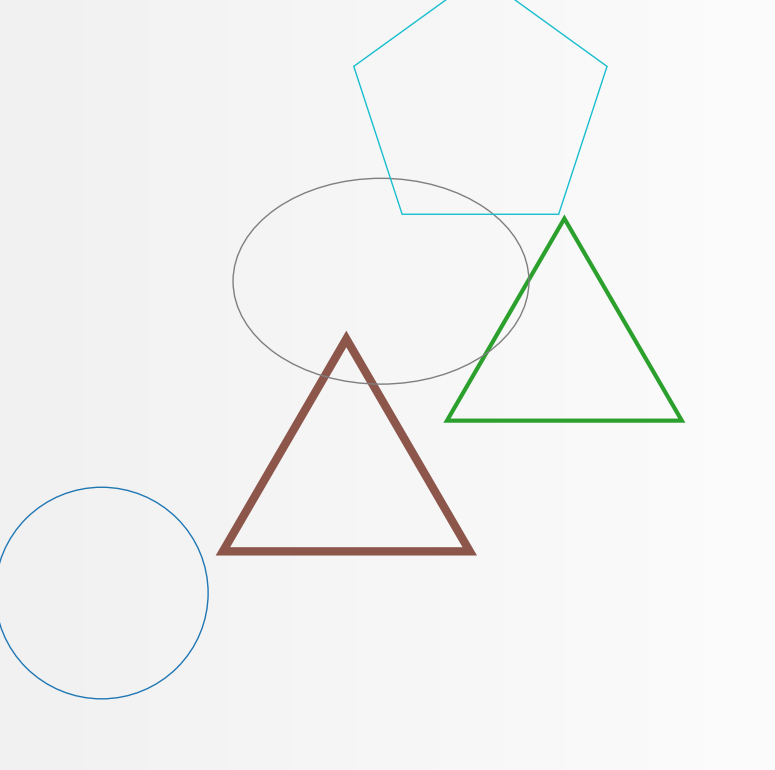[{"shape": "circle", "thickness": 0.5, "radius": 0.69, "center": [0.131, 0.23]}, {"shape": "triangle", "thickness": 1.5, "radius": 0.87, "center": [0.728, 0.541]}, {"shape": "triangle", "thickness": 3, "radius": 0.92, "center": [0.447, 0.376]}, {"shape": "oval", "thickness": 0.5, "radius": 0.95, "center": [0.492, 0.635]}, {"shape": "pentagon", "thickness": 0.5, "radius": 0.86, "center": [0.62, 0.861]}]